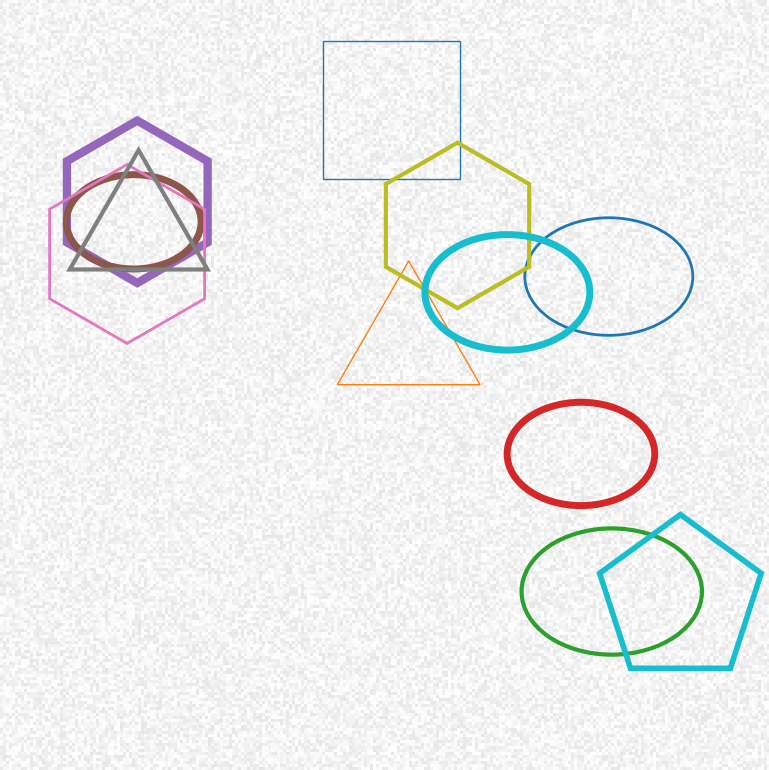[{"shape": "square", "thickness": 0.5, "radius": 0.45, "center": [0.508, 0.857]}, {"shape": "oval", "thickness": 1, "radius": 0.55, "center": [0.791, 0.641]}, {"shape": "triangle", "thickness": 0.5, "radius": 0.54, "center": [0.531, 0.554]}, {"shape": "oval", "thickness": 1.5, "radius": 0.59, "center": [0.794, 0.232]}, {"shape": "oval", "thickness": 2.5, "radius": 0.48, "center": [0.754, 0.41]}, {"shape": "hexagon", "thickness": 3, "radius": 0.53, "center": [0.178, 0.738]}, {"shape": "oval", "thickness": 2.5, "radius": 0.44, "center": [0.174, 0.712]}, {"shape": "hexagon", "thickness": 1, "radius": 0.58, "center": [0.165, 0.67]}, {"shape": "triangle", "thickness": 1.5, "radius": 0.52, "center": [0.18, 0.702]}, {"shape": "hexagon", "thickness": 1.5, "radius": 0.54, "center": [0.594, 0.707]}, {"shape": "oval", "thickness": 2.5, "radius": 0.54, "center": [0.659, 0.62]}, {"shape": "pentagon", "thickness": 2, "radius": 0.55, "center": [0.884, 0.221]}]